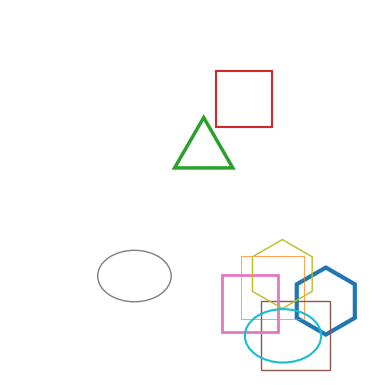[{"shape": "hexagon", "thickness": 3, "radius": 0.44, "center": [0.846, 0.218]}, {"shape": "square", "thickness": 0.5, "radius": 0.41, "center": [0.707, 0.253]}, {"shape": "triangle", "thickness": 2.5, "radius": 0.44, "center": [0.529, 0.607]}, {"shape": "square", "thickness": 1.5, "radius": 0.36, "center": [0.635, 0.742]}, {"shape": "square", "thickness": 1, "radius": 0.45, "center": [0.769, 0.128]}, {"shape": "square", "thickness": 2, "radius": 0.37, "center": [0.649, 0.212]}, {"shape": "oval", "thickness": 1, "radius": 0.48, "center": [0.349, 0.283]}, {"shape": "hexagon", "thickness": 1, "radius": 0.45, "center": [0.733, 0.288]}, {"shape": "oval", "thickness": 1.5, "radius": 0.5, "center": [0.735, 0.128]}]